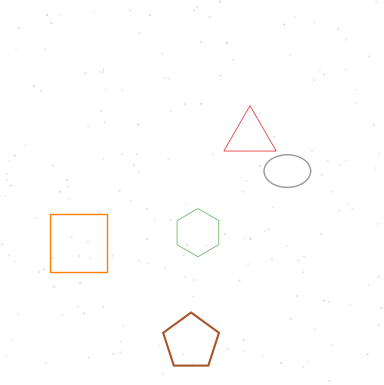[{"shape": "triangle", "thickness": 0.5, "radius": 0.39, "center": [0.649, 0.647]}, {"shape": "hexagon", "thickness": 0.5, "radius": 0.31, "center": [0.514, 0.396]}, {"shape": "square", "thickness": 1, "radius": 0.37, "center": [0.203, 0.369]}, {"shape": "pentagon", "thickness": 1.5, "radius": 0.38, "center": [0.496, 0.112]}, {"shape": "oval", "thickness": 1, "radius": 0.3, "center": [0.746, 0.556]}]